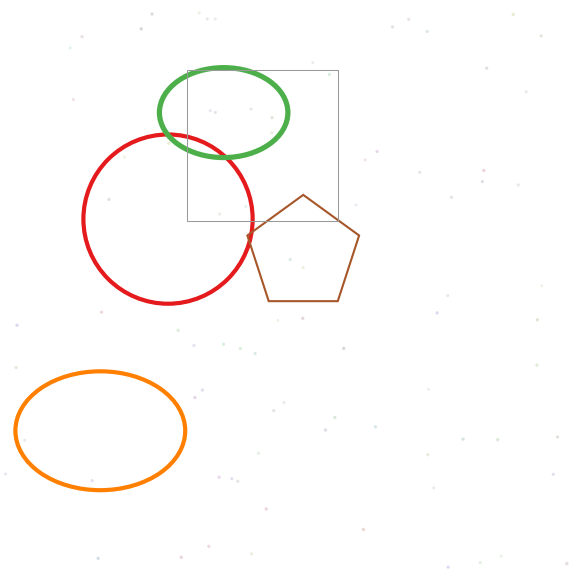[{"shape": "circle", "thickness": 2, "radius": 0.73, "center": [0.291, 0.62]}, {"shape": "oval", "thickness": 2.5, "radius": 0.56, "center": [0.387, 0.804]}, {"shape": "oval", "thickness": 2, "radius": 0.74, "center": [0.174, 0.253]}, {"shape": "pentagon", "thickness": 1, "radius": 0.51, "center": [0.525, 0.56]}, {"shape": "square", "thickness": 0.5, "radius": 0.66, "center": [0.454, 0.747]}]